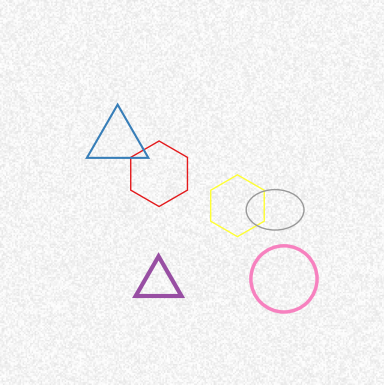[{"shape": "hexagon", "thickness": 1, "radius": 0.43, "center": [0.413, 0.549]}, {"shape": "triangle", "thickness": 1.5, "radius": 0.46, "center": [0.306, 0.636]}, {"shape": "triangle", "thickness": 3, "radius": 0.34, "center": [0.412, 0.266]}, {"shape": "hexagon", "thickness": 1, "radius": 0.4, "center": [0.617, 0.466]}, {"shape": "circle", "thickness": 2.5, "radius": 0.43, "center": [0.738, 0.276]}, {"shape": "oval", "thickness": 1, "radius": 0.38, "center": [0.715, 0.455]}]